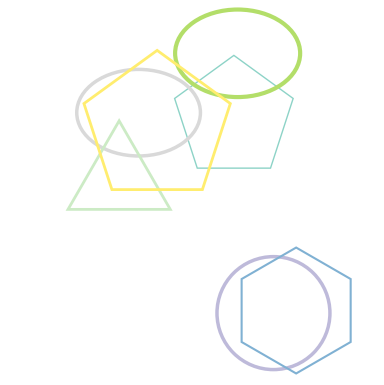[{"shape": "pentagon", "thickness": 1, "radius": 0.81, "center": [0.607, 0.694]}, {"shape": "circle", "thickness": 2.5, "radius": 0.73, "center": [0.71, 0.187]}, {"shape": "hexagon", "thickness": 1.5, "radius": 0.82, "center": [0.769, 0.193]}, {"shape": "oval", "thickness": 3, "radius": 0.81, "center": [0.617, 0.862]}, {"shape": "oval", "thickness": 2.5, "radius": 0.8, "center": [0.36, 0.707]}, {"shape": "triangle", "thickness": 2, "radius": 0.77, "center": [0.309, 0.533]}, {"shape": "pentagon", "thickness": 2, "radius": 1.0, "center": [0.408, 0.669]}]